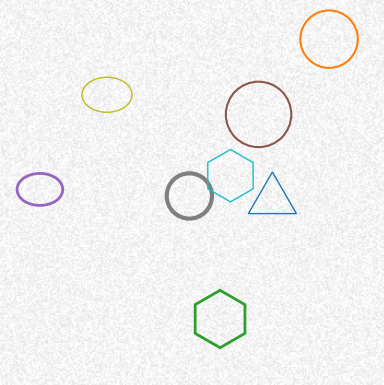[{"shape": "triangle", "thickness": 1, "radius": 0.36, "center": [0.708, 0.481]}, {"shape": "circle", "thickness": 1.5, "radius": 0.37, "center": [0.855, 0.898]}, {"shape": "hexagon", "thickness": 2, "radius": 0.37, "center": [0.572, 0.171]}, {"shape": "oval", "thickness": 2, "radius": 0.3, "center": [0.104, 0.508]}, {"shape": "circle", "thickness": 1.5, "radius": 0.42, "center": [0.672, 0.703]}, {"shape": "circle", "thickness": 3, "radius": 0.29, "center": [0.492, 0.491]}, {"shape": "oval", "thickness": 1, "radius": 0.32, "center": [0.278, 0.754]}, {"shape": "hexagon", "thickness": 1, "radius": 0.34, "center": [0.599, 0.544]}]